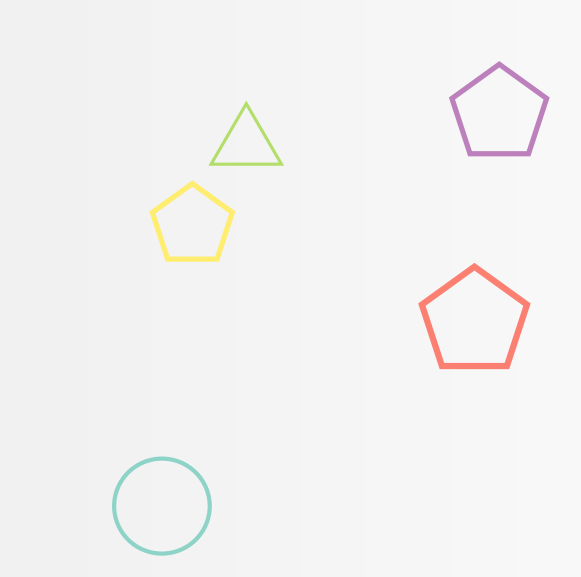[{"shape": "circle", "thickness": 2, "radius": 0.41, "center": [0.279, 0.123]}, {"shape": "pentagon", "thickness": 3, "radius": 0.48, "center": [0.816, 0.442]}, {"shape": "triangle", "thickness": 1.5, "radius": 0.35, "center": [0.424, 0.75]}, {"shape": "pentagon", "thickness": 2.5, "radius": 0.43, "center": [0.859, 0.802]}, {"shape": "pentagon", "thickness": 2.5, "radius": 0.36, "center": [0.331, 0.609]}]